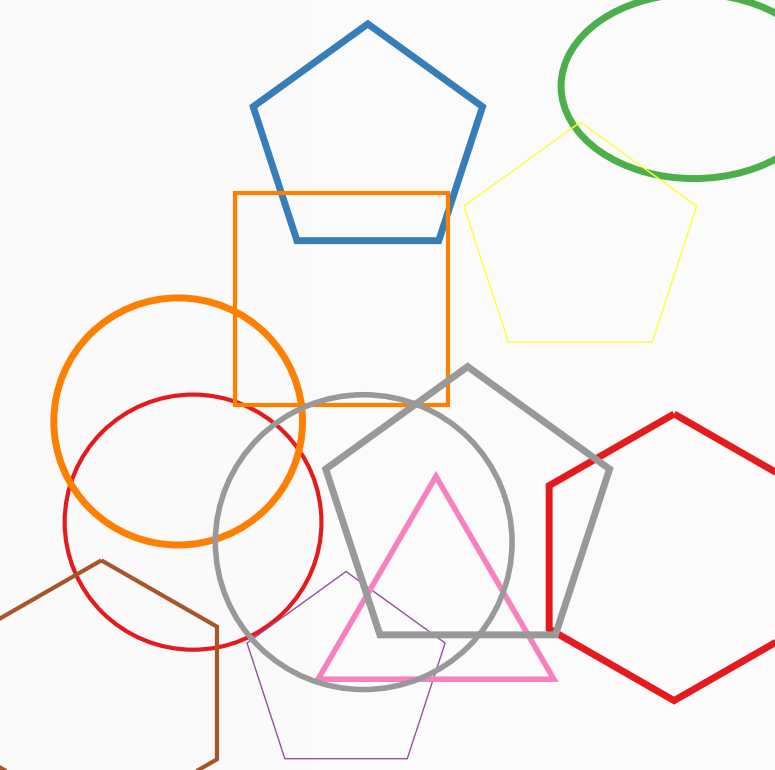[{"shape": "hexagon", "thickness": 2.5, "radius": 0.93, "center": [0.87, 0.276]}, {"shape": "circle", "thickness": 1.5, "radius": 0.83, "center": [0.249, 0.322]}, {"shape": "pentagon", "thickness": 2.5, "radius": 0.78, "center": [0.475, 0.813]}, {"shape": "oval", "thickness": 2.5, "radius": 0.86, "center": [0.895, 0.888]}, {"shape": "pentagon", "thickness": 0.5, "radius": 0.67, "center": [0.447, 0.123]}, {"shape": "square", "thickness": 1.5, "radius": 0.69, "center": [0.44, 0.611]}, {"shape": "circle", "thickness": 2.5, "radius": 0.8, "center": [0.23, 0.453]}, {"shape": "pentagon", "thickness": 0.5, "radius": 0.79, "center": [0.749, 0.683]}, {"shape": "hexagon", "thickness": 1.5, "radius": 0.86, "center": [0.131, 0.1]}, {"shape": "triangle", "thickness": 2, "radius": 0.88, "center": [0.563, 0.206]}, {"shape": "pentagon", "thickness": 2.5, "radius": 0.96, "center": [0.603, 0.331]}, {"shape": "circle", "thickness": 2, "radius": 0.96, "center": [0.469, 0.296]}]